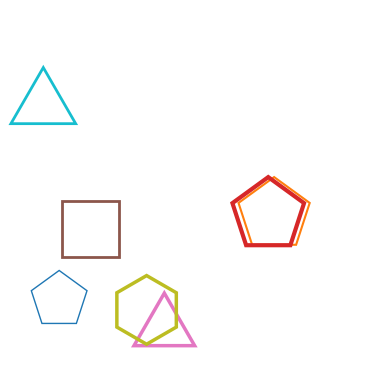[{"shape": "pentagon", "thickness": 1, "radius": 0.38, "center": [0.154, 0.221]}, {"shape": "pentagon", "thickness": 1.5, "radius": 0.49, "center": [0.712, 0.443]}, {"shape": "pentagon", "thickness": 3, "radius": 0.49, "center": [0.697, 0.442]}, {"shape": "square", "thickness": 2, "radius": 0.37, "center": [0.235, 0.405]}, {"shape": "triangle", "thickness": 2.5, "radius": 0.45, "center": [0.427, 0.148]}, {"shape": "hexagon", "thickness": 2.5, "radius": 0.45, "center": [0.381, 0.195]}, {"shape": "triangle", "thickness": 2, "radius": 0.49, "center": [0.112, 0.727]}]